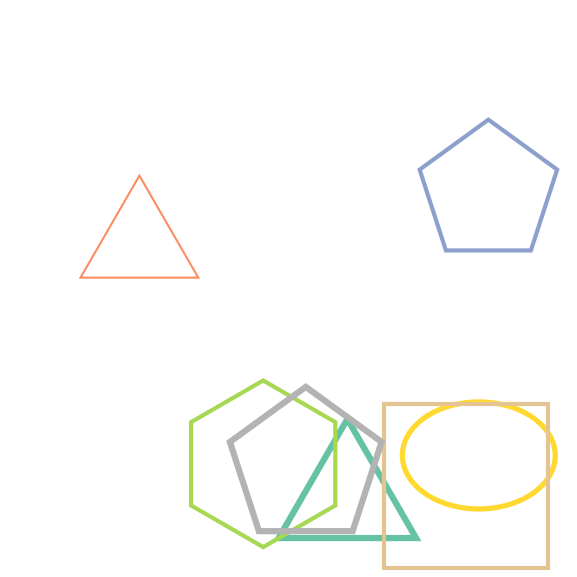[{"shape": "triangle", "thickness": 3, "radius": 0.69, "center": [0.602, 0.136]}, {"shape": "triangle", "thickness": 1, "radius": 0.59, "center": [0.241, 0.577]}, {"shape": "pentagon", "thickness": 2, "radius": 0.63, "center": [0.846, 0.667]}, {"shape": "hexagon", "thickness": 2, "radius": 0.72, "center": [0.456, 0.196]}, {"shape": "oval", "thickness": 2.5, "radius": 0.66, "center": [0.829, 0.21]}, {"shape": "square", "thickness": 2, "radius": 0.71, "center": [0.807, 0.158]}, {"shape": "pentagon", "thickness": 3, "radius": 0.69, "center": [0.529, 0.191]}]